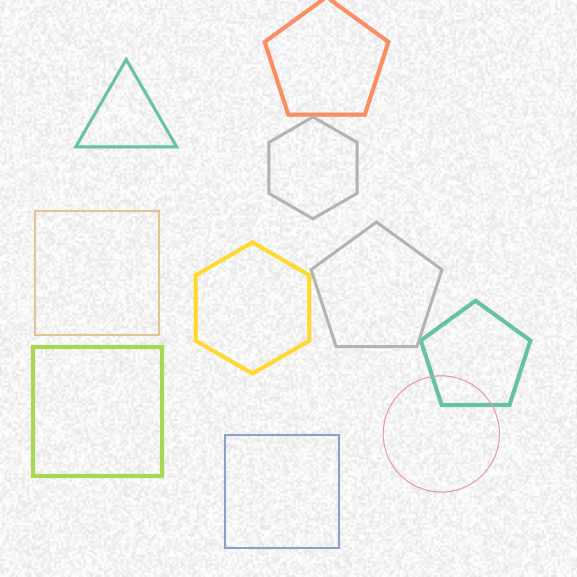[{"shape": "pentagon", "thickness": 2, "radius": 0.5, "center": [0.824, 0.379]}, {"shape": "triangle", "thickness": 1.5, "radius": 0.5, "center": [0.219, 0.795]}, {"shape": "pentagon", "thickness": 2, "radius": 0.56, "center": [0.565, 0.892]}, {"shape": "square", "thickness": 1, "radius": 0.49, "center": [0.488, 0.148]}, {"shape": "circle", "thickness": 0.5, "radius": 0.5, "center": [0.764, 0.248]}, {"shape": "square", "thickness": 2, "radius": 0.56, "center": [0.168, 0.286]}, {"shape": "hexagon", "thickness": 2, "radius": 0.57, "center": [0.437, 0.466]}, {"shape": "square", "thickness": 1, "radius": 0.54, "center": [0.169, 0.526]}, {"shape": "pentagon", "thickness": 1.5, "radius": 0.6, "center": [0.652, 0.495]}, {"shape": "hexagon", "thickness": 1.5, "radius": 0.44, "center": [0.542, 0.708]}]